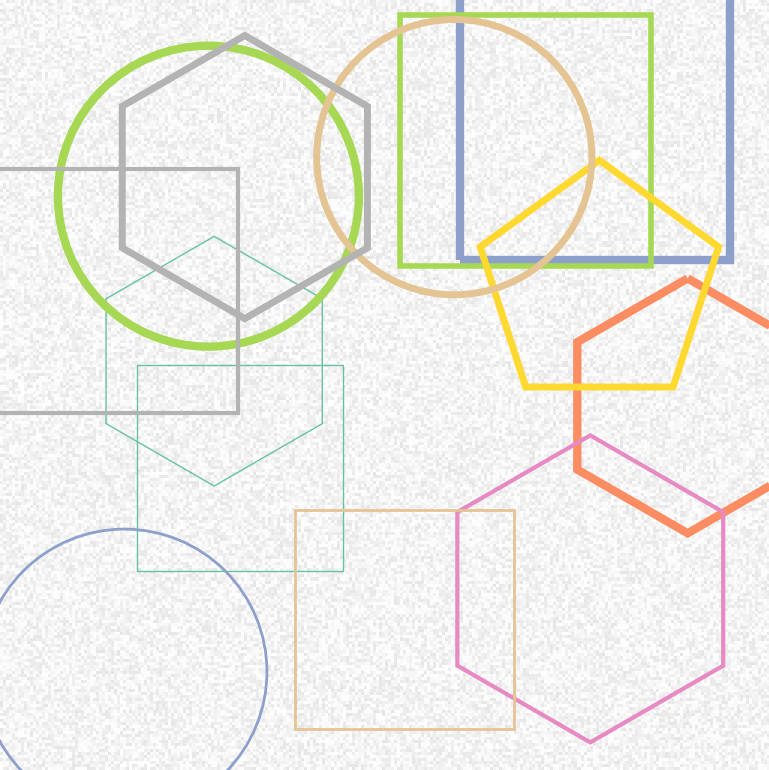[{"shape": "hexagon", "thickness": 0.5, "radius": 0.81, "center": [0.278, 0.531]}, {"shape": "square", "thickness": 0.5, "radius": 0.67, "center": [0.312, 0.392]}, {"shape": "hexagon", "thickness": 3, "radius": 0.83, "center": [0.893, 0.473]}, {"shape": "circle", "thickness": 1, "radius": 0.93, "center": [0.161, 0.128]}, {"shape": "square", "thickness": 3, "radius": 0.88, "center": [0.773, 0.839]}, {"shape": "hexagon", "thickness": 1.5, "radius": 1.0, "center": [0.767, 0.235]}, {"shape": "square", "thickness": 2, "radius": 0.81, "center": [0.682, 0.817]}, {"shape": "circle", "thickness": 3, "radius": 0.98, "center": [0.271, 0.745]}, {"shape": "pentagon", "thickness": 2.5, "radius": 0.81, "center": [0.778, 0.629]}, {"shape": "square", "thickness": 1, "radius": 0.71, "center": [0.525, 0.195]}, {"shape": "circle", "thickness": 2.5, "radius": 0.89, "center": [0.59, 0.796]}, {"shape": "square", "thickness": 1.5, "radius": 0.79, "center": [0.151, 0.622]}, {"shape": "hexagon", "thickness": 2.5, "radius": 0.92, "center": [0.318, 0.77]}]